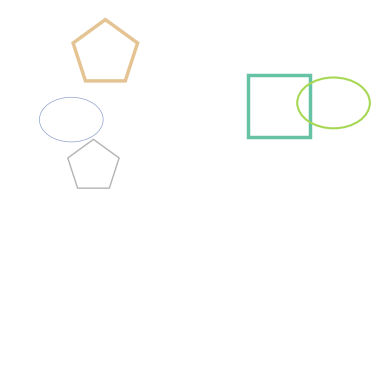[{"shape": "square", "thickness": 2.5, "radius": 0.4, "center": [0.725, 0.725]}, {"shape": "oval", "thickness": 0.5, "radius": 0.41, "center": [0.185, 0.689]}, {"shape": "oval", "thickness": 1.5, "radius": 0.47, "center": [0.866, 0.733]}, {"shape": "pentagon", "thickness": 2.5, "radius": 0.44, "center": [0.274, 0.861]}, {"shape": "pentagon", "thickness": 1, "radius": 0.35, "center": [0.243, 0.568]}]